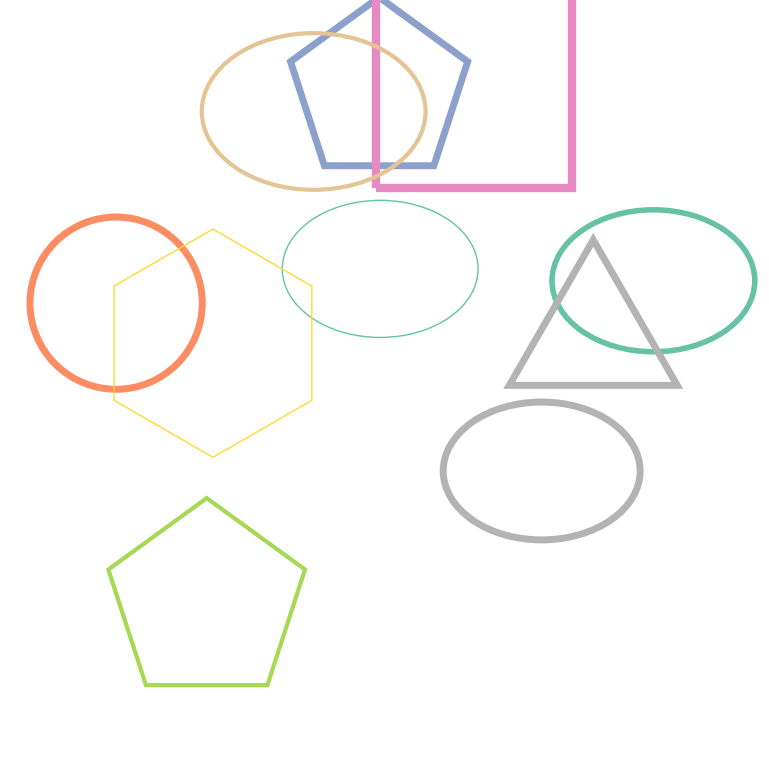[{"shape": "oval", "thickness": 2, "radius": 0.66, "center": [0.849, 0.635]}, {"shape": "oval", "thickness": 0.5, "radius": 0.64, "center": [0.494, 0.651]}, {"shape": "circle", "thickness": 2.5, "radius": 0.56, "center": [0.151, 0.606]}, {"shape": "pentagon", "thickness": 2.5, "radius": 0.6, "center": [0.492, 0.883]}, {"shape": "square", "thickness": 3, "radius": 0.64, "center": [0.615, 0.883]}, {"shape": "pentagon", "thickness": 1.5, "radius": 0.67, "center": [0.268, 0.219]}, {"shape": "hexagon", "thickness": 0.5, "radius": 0.74, "center": [0.277, 0.554]}, {"shape": "oval", "thickness": 1.5, "radius": 0.73, "center": [0.407, 0.855]}, {"shape": "triangle", "thickness": 2.5, "radius": 0.63, "center": [0.77, 0.562]}, {"shape": "oval", "thickness": 2.5, "radius": 0.64, "center": [0.703, 0.388]}]